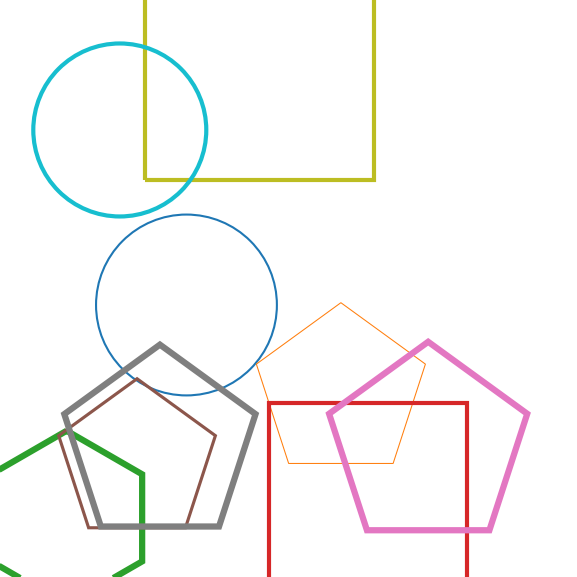[{"shape": "circle", "thickness": 1, "radius": 0.78, "center": [0.323, 0.471]}, {"shape": "pentagon", "thickness": 0.5, "radius": 0.77, "center": [0.59, 0.321]}, {"shape": "hexagon", "thickness": 3, "radius": 0.75, "center": [0.116, 0.102]}, {"shape": "square", "thickness": 2, "radius": 0.86, "center": [0.637, 0.13]}, {"shape": "pentagon", "thickness": 1.5, "radius": 0.71, "center": [0.237, 0.201]}, {"shape": "pentagon", "thickness": 3, "radius": 0.9, "center": [0.741, 0.227]}, {"shape": "pentagon", "thickness": 3, "radius": 0.87, "center": [0.277, 0.228]}, {"shape": "square", "thickness": 2, "radius": 0.99, "center": [0.45, 0.886]}, {"shape": "circle", "thickness": 2, "radius": 0.75, "center": [0.207, 0.774]}]